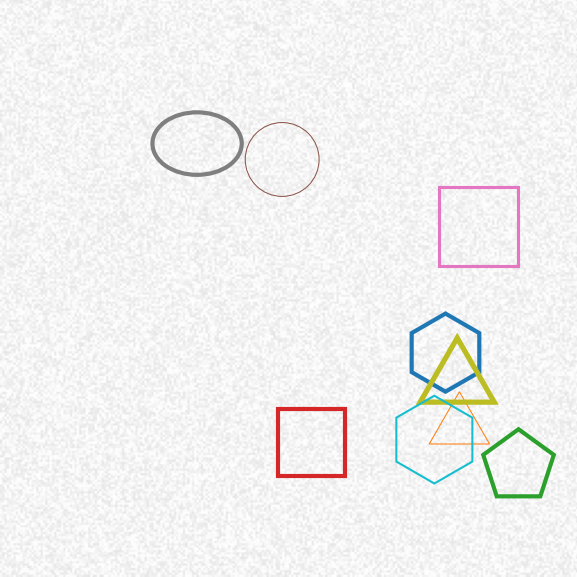[{"shape": "hexagon", "thickness": 2, "radius": 0.34, "center": [0.771, 0.389]}, {"shape": "triangle", "thickness": 0.5, "radius": 0.3, "center": [0.795, 0.26]}, {"shape": "pentagon", "thickness": 2, "radius": 0.32, "center": [0.898, 0.192]}, {"shape": "square", "thickness": 2, "radius": 0.29, "center": [0.539, 0.233]}, {"shape": "circle", "thickness": 0.5, "radius": 0.32, "center": [0.489, 0.723]}, {"shape": "square", "thickness": 1.5, "radius": 0.34, "center": [0.828, 0.607]}, {"shape": "oval", "thickness": 2, "radius": 0.39, "center": [0.341, 0.751]}, {"shape": "triangle", "thickness": 2.5, "radius": 0.37, "center": [0.792, 0.34]}, {"shape": "hexagon", "thickness": 1, "radius": 0.38, "center": [0.752, 0.238]}]